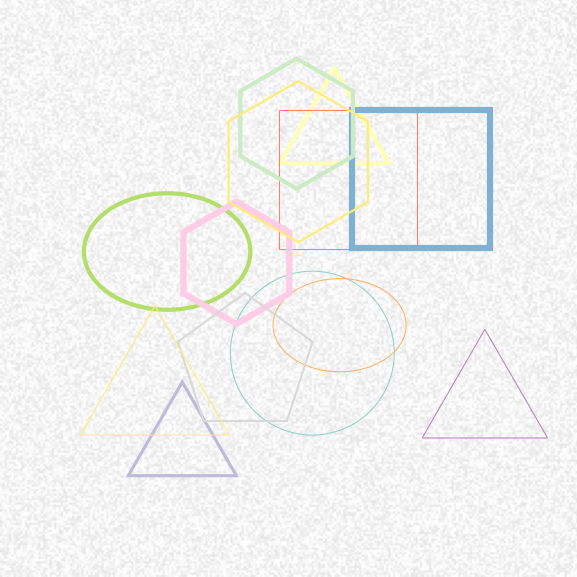[{"shape": "circle", "thickness": 0.5, "radius": 0.71, "center": [0.541, 0.388]}, {"shape": "triangle", "thickness": 2, "radius": 0.54, "center": [0.579, 0.772]}, {"shape": "triangle", "thickness": 1.5, "radius": 0.54, "center": [0.316, 0.229]}, {"shape": "square", "thickness": 0.5, "radius": 0.6, "center": [0.602, 0.688]}, {"shape": "square", "thickness": 3, "radius": 0.6, "center": [0.729, 0.689]}, {"shape": "oval", "thickness": 0.5, "radius": 0.58, "center": [0.588, 0.436]}, {"shape": "oval", "thickness": 2, "radius": 0.72, "center": [0.289, 0.564]}, {"shape": "hexagon", "thickness": 3, "radius": 0.53, "center": [0.409, 0.544]}, {"shape": "pentagon", "thickness": 1, "radius": 0.61, "center": [0.425, 0.369]}, {"shape": "triangle", "thickness": 0.5, "radius": 0.63, "center": [0.84, 0.303]}, {"shape": "hexagon", "thickness": 2, "radius": 0.56, "center": [0.514, 0.785]}, {"shape": "triangle", "thickness": 0.5, "radius": 0.75, "center": [0.268, 0.32]}, {"shape": "hexagon", "thickness": 1, "radius": 0.7, "center": [0.516, 0.719]}]